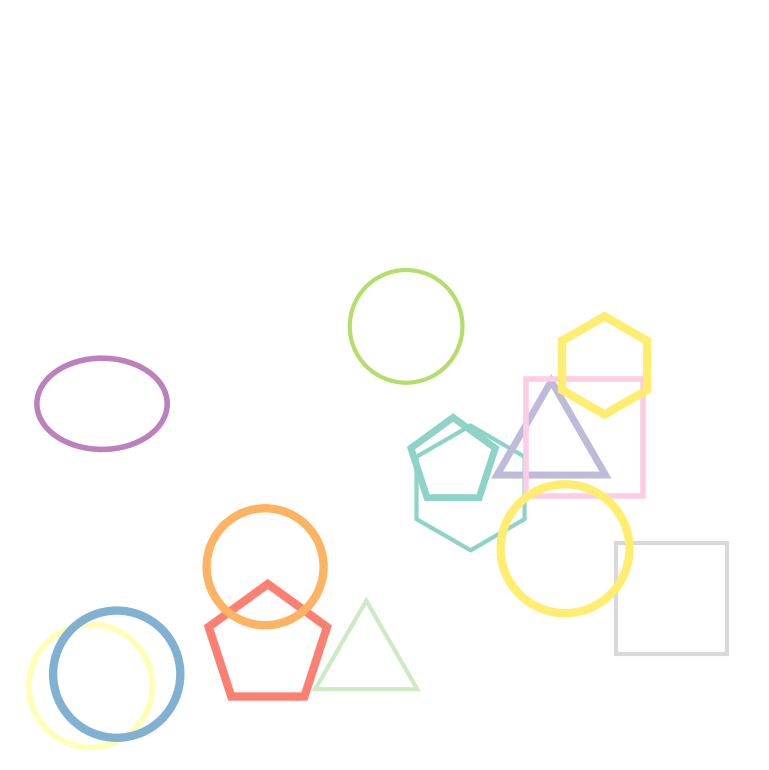[{"shape": "pentagon", "thickness": 2.5, "radius": 0.29, "center": [0.588, 0.4]}, {"shape": "hexagon", "thickness": 1.5, "radius": 0.4, "center": [0.611, 0.366]}, {"shape": "circle", "thickness": 2, "radius": 0.4, "center": [0.118, 0.109]}, {"shape": "triangle", "thickness": 2.5, "radius": 0.41, "center": [0.716, 0.424]}, {"shape": "pentagon", "thickness": 3, "radius": 0.4, "center": [0.348, 0.161]}, {"shape": "circle", "thickness": 3, "radius": 0.41, "center": [0.152, 0.124]}, {"shape": "circle", "thickness": 3, "radius": 0.38, "center": [0.344, 0.264]}, {"shape": "circle", "thickness": 1.5, "radius": 0.37, "center": [0.527, 0.576]}, {"shape": "square", "thickness": 2, "radius": 0.38, "center": [0.759, 0.432]}, {"shape": "square", "thickness": 1.5, "radius": 0.36, "center": [0.872, 0.223]}, {"shape": "oval", "thickness": 2, "radius": 0.42, "center": [0.133, 0.476]}, {"shape": "triangle", "thickness": 1.5, "radius": 0.38, "center": [0.476, 0.143]}, {"shape": "circle", "thickness": 3, "radius": 0.42, "center": [0.734, 0.287]}, {"shape": "hexagon", "thickness": 3, "radius": 0.32, "center": [0.785, 0.525]}]